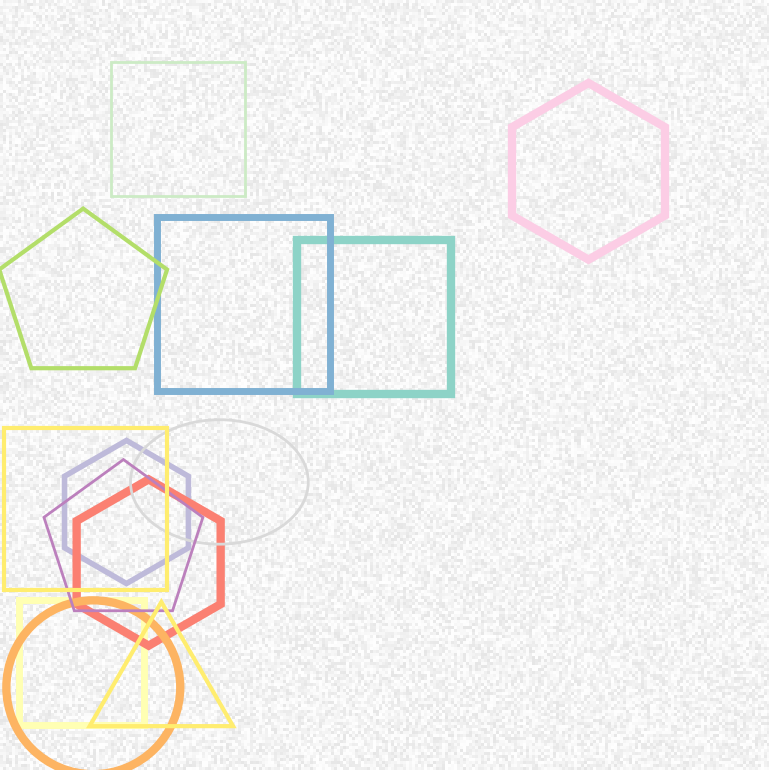[{"shape": "square", "thickness": 3, "radius": 0.5, "center": [0.485, 0.588]}, {"shape": "square", "thickness": 2.5, "radius": 0.4, "center": [0.106, 0.14]}, {"shape": "hexagon", "thickness": 2, "radius": 0.46, "center": [0.164, 0.335]}, {"shape": "hexagon", "thickness": 3, "radius": 0.54, "center": [0.193, 0.269]}, {"shape": "square", "thickness": 2.5, "radius": 0.56, "center": [0.316, 0.605]}, {"shape": "circle", "thickness": 3, "radius": 0.56, "center": [0.121, 0.107]}, {"shape": "pentagon", "thickness": 1.5, "radius": 0.57, "center": [0.108, 0.615]}, {"shape": "hexagon", "thickness": 3, "radius": 0.57, "center": [0.764, 0.777]}, {"shape": "oval", "thickness": 1, "radius": 0.58, "center": [0.285, 0.374]}, {"shape": "pentagon", "thickness": 1, "radius": 0.54, "center": [0.16, 0.295]}, {"shape": "square", "thickness": 1, "radius": 0.43, "center": [0.232, 0.833]}, {"shape": "triangle", "thickness": 1.5, "radius": 0.54, "center": [0.21, 0.111]}, {"shape": "square", "thickness": 1.5, "radius": 0.53, "center": [0.112, 0.339]}]